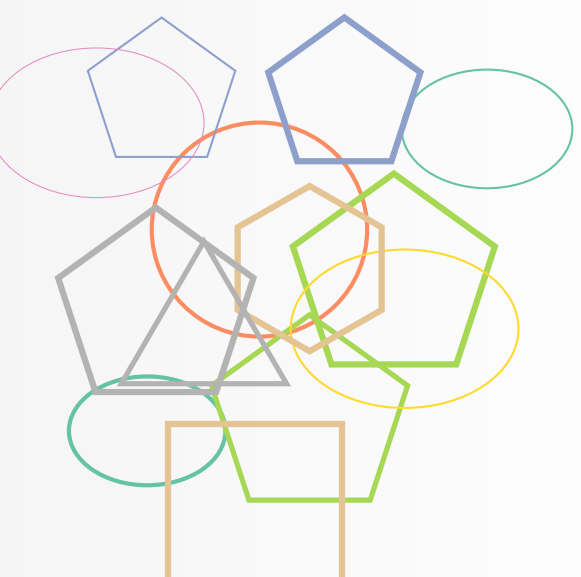[{"shape": "oval", "thickness": 1, "radius": 0.73, "center": [0.838, 0.776]}, {"shape": "oval", "thickness": 2, "radius": 0.67, "center": [0.253, 0.253]}, {"shape": "circle", "thickness": 2, "radius": 0.93, "center": [0.446, 0.602]}, {"shape": "pentagon", "thickness": 3, "radius": 0.69, "center": [0.592, 0.831]}, {"shape": "pentagon", "thickness": 1, "radius": 0.67, "center": [0.278, 0.835]}, {"shape": "oval", "thickness": 0.5, "radius": 0.93, "center": [0.166, 0.786]}, {"shape": "pentagon", "thickness": 3, "radius": 0.91, "center": [0.678, 0.516]}, {"shape": "pentagon", "thickness": 2.5, "radius": 0.89, "center": [0.533, 0.277]}, {"shape": "oval", "thickness": 1, "radius": 0.98, "center": [0.696, 0.43]}, {"shape": "square", "thickness": 3, "radius": 0.75, "center": [0.439, 0.114]}, {"shape": "hexagon", "thickness": 3, "radius": 0.72, "center": [0.533, 0.534]}, {"shape": "triangle", "thickness": 2.5, "radius": 0.82, "center": [0.351, 0.417]}, {"shape": "pentagon", "thickness": 3, "radius": 0.88, "center": [0.268, 0.463]}]